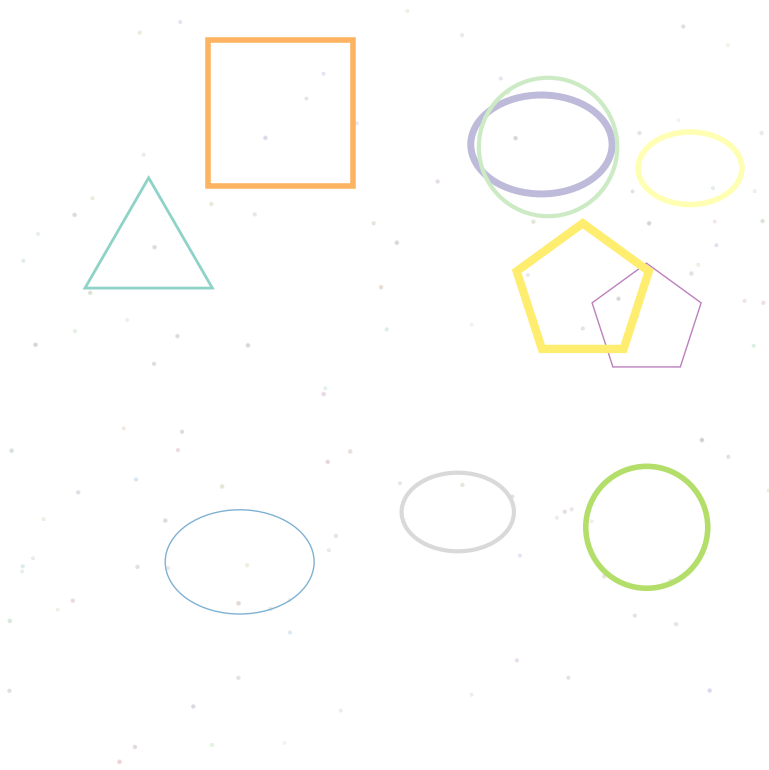[{"shape": "triangle", "thickness": 1, "radius": 0.48, "center": [0.193, 0.674]}, {"shape": "oval", "thickness": 2, "radius": 0.34, "center": [0.896, 0.781]}, {"shape": "oval", "thickness": 2.5, "radius": 0.46, "center": [0.703, 0.812]}, {"shape": "oval", "thickness": 0.5, "radius": 0.48, "center": [0.311, 0.27]}, {"shape": "square", "thickness": 2, "radius": 0.47, "center": [0.364, 0.853]}, {"shape": "circle", "thickness": 2, "radius": 0.4, "center": [0.84, 0.315]}, {"shape": "oval", "thickness": 1.5, "radius": 0.36, "center": [0.595, 0.335]}, {"shape": "pentagon", "thickness": 0.5, "radius": 0.37, "center": [0.84, 0.584]}, {"shape": "circle", "thickness": 1.5, "radius": 0.45, "center": [0.712, 0.809]}, {"shape": "pentagon", "thickness": 3, "radius": 0.45, "center": [0.757, 0.62]}]